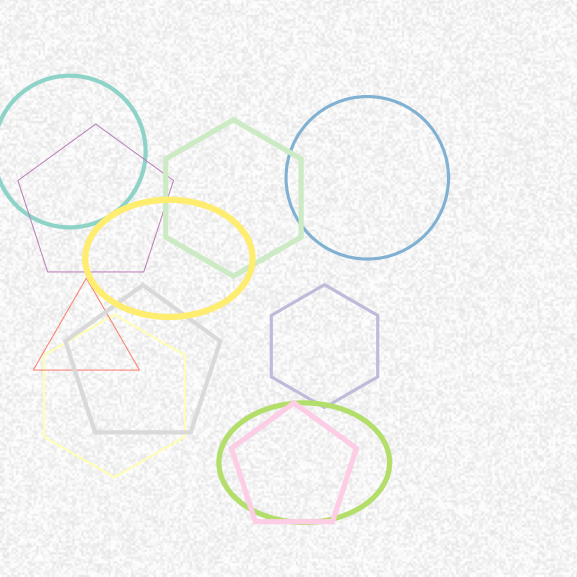[{"shape": "circle", "thickness": 2, "radius": 0.66, "center": [0.121, 0.737]}, {"shape": "hexagon", "thickness": 1, "radius": 0.7, "center": [0.198, 0.313]}, {"shape": "hexagon", "thickness": 1.5, "radius": 0.53, "center": [0.562, 0.4]}, {"shape": "triangle", "thickness": 0.5, "radius": 0.53, "center": [0.15, 0.411]}, {"shape": "circle", "thickness": 1.5, "radius": 0.7, "center": [0.636, 0.691]}, {"shape": "oval", "thickness": 2.5, "radius": 0.74, "center": [0.527, 0.198]}, {"shape": "pentagon", "thickness": 2.5, "radius": 0.57, "center": [0.509, 0.188]}, {"shape": "pentagon", "thickness": 2, "radius": 0.71, "center": [0.247, 0.365]}, {"shape": "pentagon", "thickness": 0.5, "radius": 0.71, "center": [0.166, 0.643]}, {"shape": "hexagon", "thickness": 2.5, "radius": 0.68, "center": [0.404, 0.656]}, {"shape": "oval", "thickness": 3, "radius": 0.72, "center": [0.292, 0.552]}]